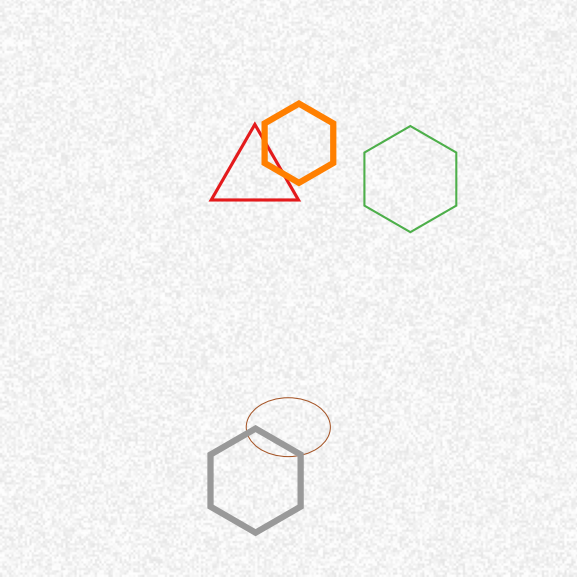[{"shape": "triangle", "thickness": 1.5, "radius": 0.44, "center": [0.441, 0.696]}, {"shape": "hexagon", "thickness": 1, "radius": 0.46, "center": [0.711, 0.689]}, {"shape": "hexagon", "thickness": 3, "radius": 0.34, "center": [0.518, 0.751]}, {"shape": "oval", "thickness": 0.5, "radius": 0.36, "center": [0.499, 0.259]}, {"shape": "hexagon", "thickness": 3, "radius": 0.45, "center": [0.443, 0.167]}]